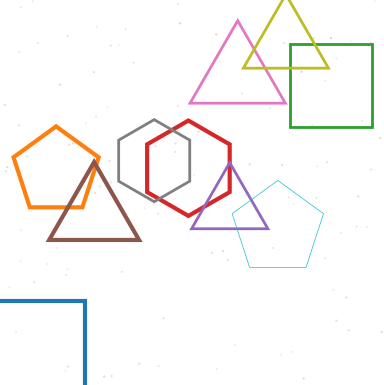[{"shape": "square", "thickness": 3, "radius": 0.58, "center": [0.104, 0.102]}, {"shape": "pentagon", "thickness": 3, "radius": 0.58, "center": [0.146, 0.556]}, {"shape": "square", "thickness": 2, "radius": 0.54, "center": [0.86, 0.779]}, {"shape": "hexagon", "thickness": 3, "radius": 0.62, "center": [0.489, 0.563]}, {"shape": "triangle", "thickness": 2, "radius": 0.57, "center": [0.597, 0.463]}, {"shape": "triangle", "thickness": 3, "radius": 0.67, "center": [0.244, 0.444]}, {"shape": "triangle", "thickness": 2, "radius": 0.71, "center": [0.617, 0.803]}, {"shape": "hexagon", "thickness": 2, "radius": 0.53, "center": [0.401, 0.583]}, {"shape": "triangle", "thickness": 2, "radius": 0.64, "center": [0.743, 0.887]}, {"shape": "pentagon", "thickness": 0.5, "radius": 0.62, "center": [0.722, 0.406]}]